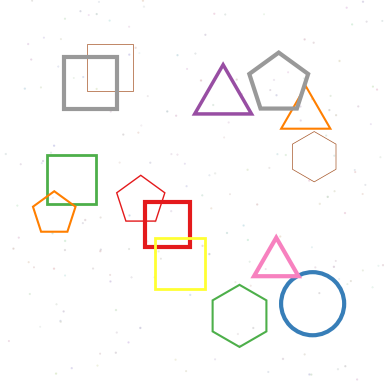[{"shape": "square", "thickness": 3, "radius": 0.29, "center": [0.435, 0.417]}, {"shape": "pentagon", "thickness": 1, "radius": 0.33, "center": [0.366, 0.479]}, {"shape": "circle", "thickness": 3, "radius": 0.41, "center": [0.812, 0.211]}, {"shape": "hexagon", "thickness": 1.5, "radius": 0.4, "center": [0.622, 0.18]}, {"shape": "square", "thickness": 2, "radius": 0.31, "center": [0.186, 0.534]}, {"shape": "triangle", "thickness": 2.5, "radius": 0.43, "center": [0.58, 0.747]}, {"shape": "pentagon", "thickness": 1.5, "radius": 0.29, "center": [0.141, 0.445]}, {"shape": "triangle", "thickness": 1.5, "radius": 0.37, "center": [0.794, 0.703]}, {"shape": "square", "thickness": 2, "radius": 0.33, "center": [0.467, 0.315]}, {"shape": "hexagon", "thickness": 0.5, "radius": 0.33, "center": [0.816, 0.593]}, {"shape": "square", "thickness": 0.5, "radius": 0.31, "center": [0.286, 0.823]}, {"shape": "triangle", "thickness": 3, "radius": 0.33, "center": [0.717, 0.316]}, {"shape": "square", "thickness": 3, "radius": 0.34, "center": [0.235, 0.784]}, {"shape": "pentagon", "thickness": 3, "radius": 0.4, "center": [0.724, 0.783]}]